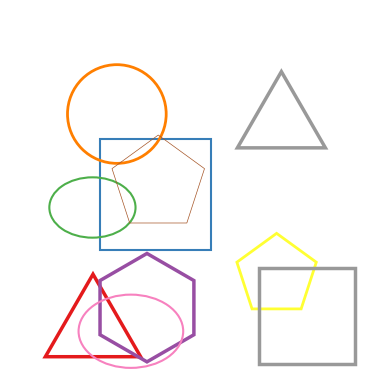[{"shape": "triangle", "thickness": 2.5, "radius": 0.71, "center": [0.242, 0.145]}, {"shape": "square", "thickness": 1.5, "radius": 0.72, "center": [0.404, 0.494]}, {"shape": "oval", "thickness": 1.5, "radius": 0.56, "center": [0.24, 0.461]}, {"shape": "hexagon", "thickness": 2.5, "radius": 0.7, "center": [0.382, 0.201]}, {"shape": "circle", "thickness": 2, "radius": 0.64, "center": [0.303, 0.704]}, {"shape": "pentagon", "thickness": 2, "radius": 0.54, "center": [0.718, 0.285]}, {"shape": "pentagon", "thickness": 0.5, "radius": 0.63, "center": [0.411, 0.523]}, {"shape": "oval", "thickness": 1.5, "radius": 0.68, "center": [0.34, 0.14]}, {"shape": "triangle", "thickness": 2.5, "radius": 0.66, "center": [0.731, 0.682]}, {"shape": "square", "thickness": 2.5, "radius": 0.63, "center": [0.797, 0.179]}]